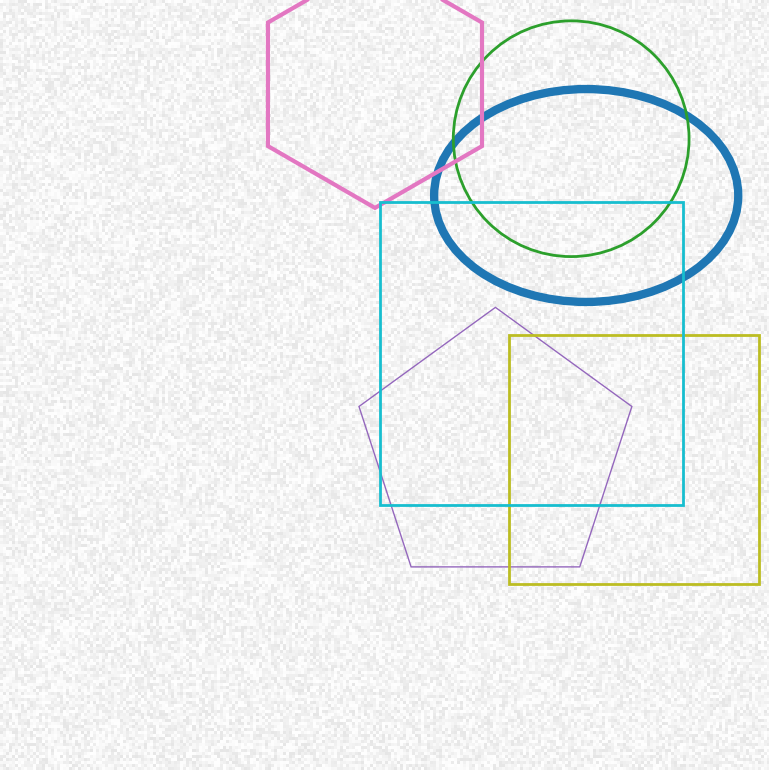[{"shape": "oval", "thickness": 3, "radius": 0.99, "center": [0.761, 0.746]}, {"shape": "circle", "thickness": 1, "radius": 0.77, "center": [0.742, 0.82]}, {"shape": "pentagon", "thickness": 0.5, "radius": 0.93, "center": [0.643, 0.415]}, {"shape": "hexagon", "thickness": 1.5, "radius": 0.8, "center": [0.487, 0.891]}, {"shape": "square", "thickness": 1, "radius": 0.81, "center": [0.824, 0.403]}, {"shape": "square", "thickness": 1, "radius": 0.98, "center": [0.691, 0.54]}]